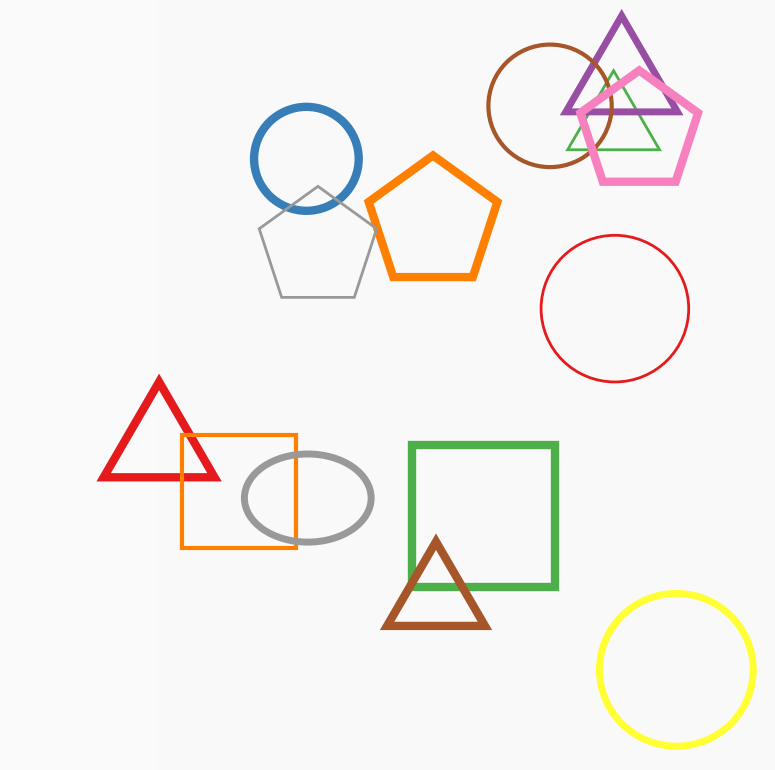[{"shape": "triangle", "thickness": 3, "radius": 0.41, "center": [0.205, 0.421]}, {"shape": "circle", "thickness": 1, "radius": 0.48, "center": [0.793, 0.599]}, {"shape": "circle", "thickness": 3, "radius": 0.34, "center": [0.395, 0.794]}, {"shape": "triangle", "thickness": 1, "radius": 0.34, "center": [0.792, 0.84]}, {"shape": "square", "thickness": 3, "radius": 0.46, "center": [0.624, 0.33]}, {"shape": "triangle", "thickness": 2.5, "radius": 0.42, "center": [0.802, 0.896]}, {"shape": "square", "thickness": 1.5, "radius": 0.37, "center": [0.309, 0.362]}, {"shape": "pentagon", "thickness": 3, "radius": 0.44, "center": [0.559, 0.711]}, {"shape": "circle", "thickness": 2.5, "radius": 0.5, "center": [0.873, 0.13]}, {"shape": "triangle", "thickness": 3, "radius": 0.36, "center": [0.563, 0.224]}, {"shape": "circle", "thickness": 1.5, "radius": 0.4, "center": [0.71, 0.863]}, {"shape": "pentagon", "thickness": 3, "radius": 0.4, "center": [0.825, 0.829]}, {"shape": "pentagon", "thickness": 1, "radius": 0.4, "center": [0.41, 0.678]}, {"shape": "oval", "thickness": 2.5, "radius": 0.41, "center": [0.397, 0.353]}]